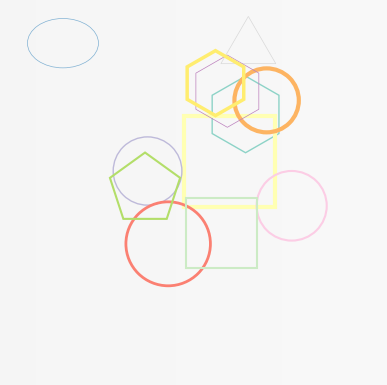[{"shape": "hexagon", "thickness": 1, "radius": 0.5, "center": [0.634, 0.703]}, {"shape": "square", "thickness": 3, "radius": 0.59, "center": [0.592, 0.581]}, {"shape": "circle", "thickness": 1, "radius": 0.44, "center": [0.381, 0.556]}, {"shape": "circle", "thickness": 2, "radius": 0.55, "center": [0.434, 0.367]}, {"shape": "oval", "thickness": 0.5, "radius": 0.46, "center": [0.162, 0.888]}, {"shape": "circle", "thickness": 3, "radius": 0.42, "center": [0.688, 0.739]}, {"shape": "pentagon", "thickness": 1.5, "radius": 0.48, "center": [0.374, 0.509]}, {"shape": "circle", "thickness": 1.5, "radius": 0.45, "center": [0.753, 0.466]}, {"shape": "triangle", "thickness": 0.5, "radius": 0.41, "center": [0.641, 0.876]}, {"shape": "hexagon", "thickness": 0.5, "radius": 0.47, "center": [0.587, 0.763]}, {"shape": "square", "thickness": 1.5, "radius": 0.46, "center": [0.572, 0.395]}, {"shape": "hexagon", "thickness": 2.5, "radius": 0.42, "center": [0.556, 0.784]}]